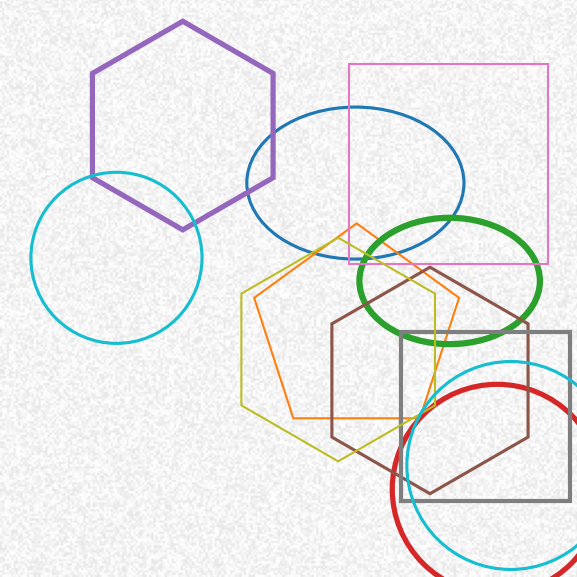[{"shape": "oval", "thickness": 1.5, "radius": 0.94, "center": [0.615, 0.682]}, {"shape": "pentagon", "thickness": 1, "radius": 0.93, "center": [0.618, 0.426]}, {"shape": "oval", "thickness": 3, "radius": 0.78, "center": [0.779, 0.513]}, {"shape": "circle", "thickness": 2.5, "radius": 0.91, "center": [0.861, 0.152]}, {"shape": "hexagon", "thickness": 2.5, "radius": 0.9, "center": [0.316, 0.782]}, {"shape": "hexagon", "thickness": 1.5, "radius": 0.98, "center": [0.745, 0.34]}, {"shape": "square", "thickness": 1, "radius": 0.86, "center": [0.777, 0.716]}, {"shape": "square", "thickness": 2, "radius": 0.73, "center": [0.841, 0.278]}, {"shape": "hexagon", "thickness": 1, "radius": 0.97, "center": [0.586, 0.394]}, {"shape": "circle", "thickness": 1.5, "radius": 0.74, "center": [0.202, 0.553]}, {"shape": "circle", "thickness": 1.5, "radius": 0.9, "center": [0.885, 0.193]}]